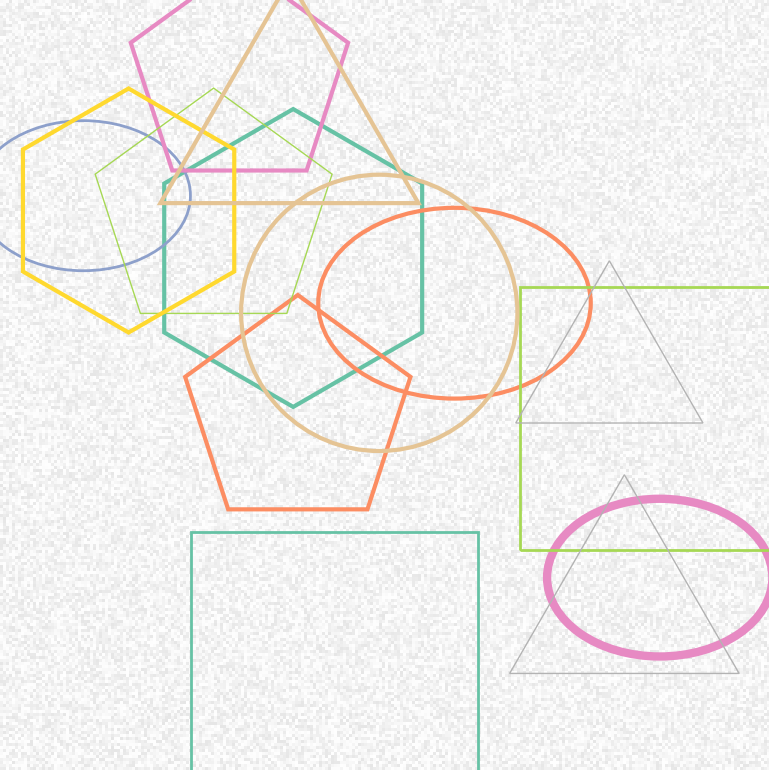[{"shape": "square", "thickness": 1, "radius": 0.93, "center": [0.434, 0.123]}, {"shape": "hexagon", "thickness": 1.5, "radius": 0.97, "center": [0.381, 0.665]}, {"shape": "oval", "thickness": 1.5, "radius": 0.88, "center": [0.59, 0.606]}, {"shape": "pentagon", "thickness": 1.5, "radius": 0.77, "center": [0.387, 0.463]}, {"shape": "oval", "thickness": 1, "radius": 0.7, "center": [0.108, 0.746]}, {"shape": "pentagon", "thickness": 1.5, "radius": 0.74, "center": [0.311, 0.899]}, {"shape": "oval", "thickness": 3, "radius": 0.73, "center": [0.857, 0.25]}, {"shape": "pentagon", "thickness": 0.5, "radius": 0.81, "center": [0.277, 0.724]}, {"shape": "square", "thickness": 1, "radius": 0.85, "center": [0.846, 0.456]}, {"shape": "hexagon", "thickness": 1.5, "radius": 0.79, "center": [0.167, 0.727]}, {"shape": "circle", "thickness": 1.5, "radius": 0.9, "center": [0.493, 0.594]}, {"shape": "triangle", "thickness": 1.5, "radius": 0.97, "center": [0.376, 0.833]}, {"shape": "triangle", "thickness": 0.5, "radius": 0.7, "center": [0.791, 0.521]}, {"shape": "triangle", "thickness": 0.5, "radius": 0.86, "center": [0.811, 0.211]}]